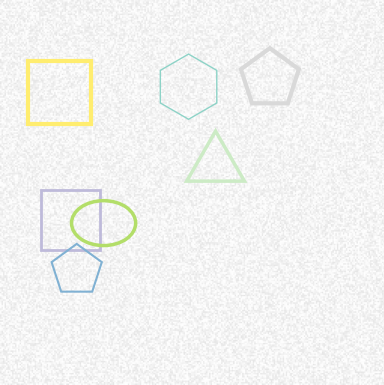[{"shape": "hexagon", "thickness": 1, "radius": 0.42, "center": [0.49, 0.775]}, {"shape": "square", "thickness": 2, "radius": 0.39, "center": [0.183, 0.428]}, {"shape": "pentagon", "thickness": 1.5, "radius": 0.34, "center": [0.199, 0.298]}, {"shape": "oval", "thickness": 2.5, "radius": 0.42, "center": [0.269, 0.42]}, {"shape": "pentagon", "thickness": 3, "radius": 0.4, "center": [0.701, 0.796]}, {"shape": "triangle", "thickness": 2.5, "radius": 0.43, "center": [0.56, 0.573]}, {"shape": "square", "thickness": 3, "radius": 0.41, "center": [0.156, 0.76]}]